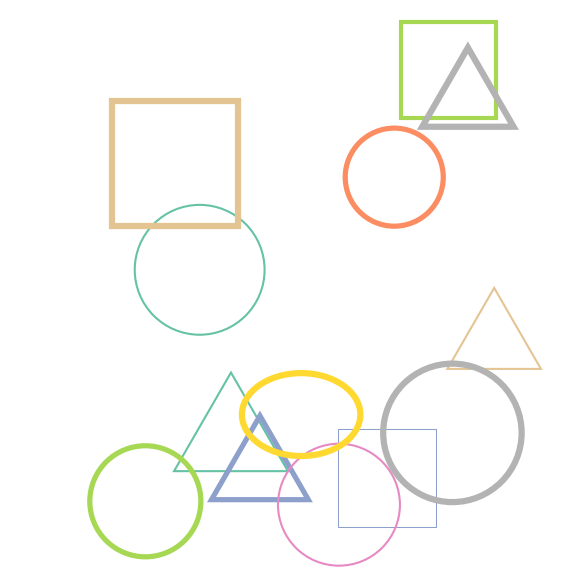[{"shape": "triangle", "thickness": 1, "radius": 0.57, "center": [0.4, 0.24]}, {"shape": "circle", "thickness": 1, "radius": 0.56, "center": [0.346, 0.532]}, {"shape": "circle", "thickness": 2.5, "radius": 0.42, "center": [0.683, 0.692]}, {"shape": "triangle", "thickness": 2.5, "radius": 0.48, "center": [0.45, 0.182]}, {"shape": "square", "thickness": 0.5, "radius": 0.42, "center": [0.67, 0.171]}, {"shape": "circle", "thickness": 1, "radius": 0.53, "center": [0.587, 0.125]}, {"shape": "square", "thickness": 2, "radius": 0.41, "center": [0.776, 0.878]}, {"shape": "circle", "thickness": 2.5, "radius": 0.48, "center": [0.252, 0.131]}, {"shape": "oval", "thickness": 3, "radius": 0.51, "center": [0.521, 0.281]}, {"shape": "square", "thickness": 3, "radius": 0.54, "center": [0.303, 0.716]}, {"shape": "triangle", "thickness": 1, "radius": 0.47, "center": [0.856, 0.407]}, {"shape": "circle", "thickness": 3, "radius": 0.6, "center": [0.783, 0.25]}, {"shape": "triangle", "thickness": 3, "radius": 0.46, "center": [0.81, 0.825]}]